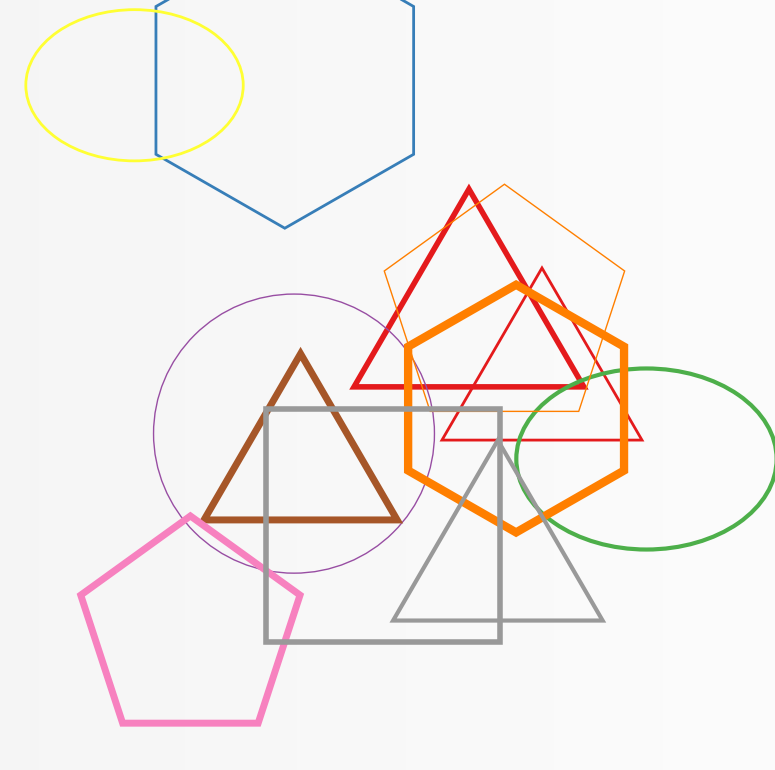[{"shape": "triangle", "thickness": 1, "radius": 0.75, "center": [0.699, 0.503]}, {"shape": "triangle", "thickness": 2, "radius": 0.86, "center": [0.605, 0.583]}, {"shape": "hexagon", "thickness": 1, "radius": 0.96, "center": [0.367, 0.896]}, {"shape": "oval", "thickness": 1.5, "radius": 0.84, "center": [0.834, 0.404]}, {"shape": "circle", "thickness": 0.5, "radius": 0.91, "center": [0.379, 0.437]}, {"shape": "pentagon", "thickness": 0.5, "radius": 0.82, "center": [0.651, 0.598]}, {"shape": "hexagon", "thickness": 3, "radius": 0.8, "center": [0.666, 0.469]}, {"shape": "oval", "thickness": 1, "radius": 0.7, "center": [0.174, 0.889]}, {"shape": "triangle", "thickness": 2.5, "radius": 0.72, "center": [0.388, 0.397]}, {"shape": "pentagon", "thickness": 2.5, "radius": 0.74, "center": [0.246, 0.181]}, {"shape": "triangle", "thickness": 1.5, "radius": 0.78, "center": [0.642, 0.272]}, {"shape": "square", "thickness": 2, "radius": 0.76, "center": [0.495, 0.318]}]